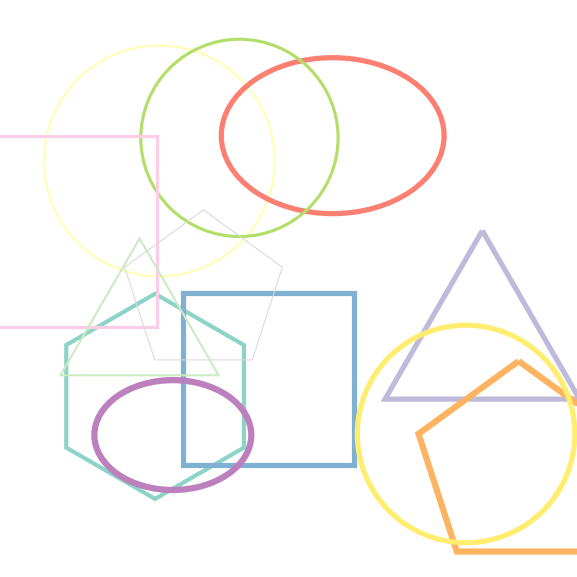[{"shape": "hexagon", "thickness": 2, "radius": 0.89, "center": [0.269, 0.313]}, {"shape": "circle", "thickness": 1, "radius": 1.0, "center": [0.276, 0.721]}, {"shape": "triangle", "thickness": 2.5, "radius": 0.97, "center": [0.835, 0.405]}, {"shape": "oval", "thickness": 2.5, "radius": 0.96, "center": [0.576, 0.764]}, {"shape": "square", "thickness": 2.5, "radius": 0.74, "center": [0.465, 0.343]}, {"shape": "pentagon", "thickness": 3, "radius": 0.91, "center": [0.898, 0.192]}, {"shape": "circle", "thickness": 1.5, "radius": 0.85, "center": [0.415, 0.76]}, {"shape": "square", "thickness": 1.5, "radius": 0.83, "center": [0.106, 0.598]}, {"shape": "pentagon", "thickness": 0.5, "radius": 0.72, "center": [0.352, 0.492]}, {"shape": "oval", "thickness": 3, "radius": 0.68, "center": [0.299, 0.246]}, {"shape": "triangle", "thickness": 1, "radius": 0.79, "center": [0.242, 0.428]}, {"shape": "circle", "thickness": 2.5, "radius": 0.94, "center": [0.807, 0.248]}]